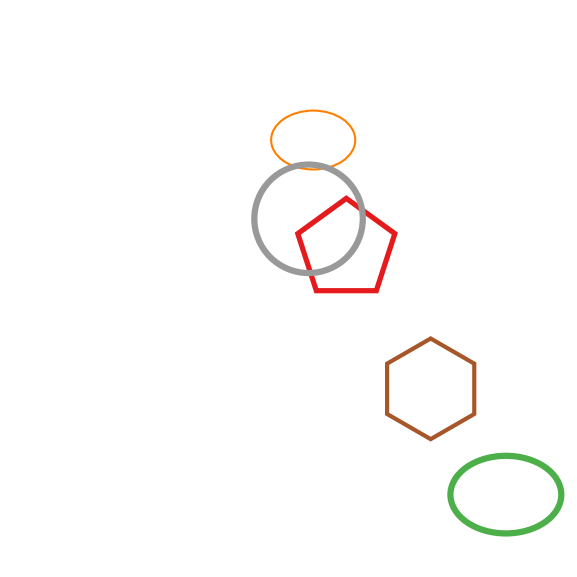[{"shape": "pentagon", "thickness": 2.5, "radius": 0.44, "center": [0.6, 0.567]}, {"shape": "oval", "thickness": 3, "radius": 0.48, "center": [0.876, 0.143]}, {"shape": "oval", "thickness": 1, "radius": 0.36, "center": [0.542, 0.757]}, {"shape": "hexagon", "thickness": 2, "radius": 0.44, "center": [0.746, 0.326]}, {"shape": "circle", "thickness": 3, "radius": 0.47, "center": [0.534, 0.62]}]